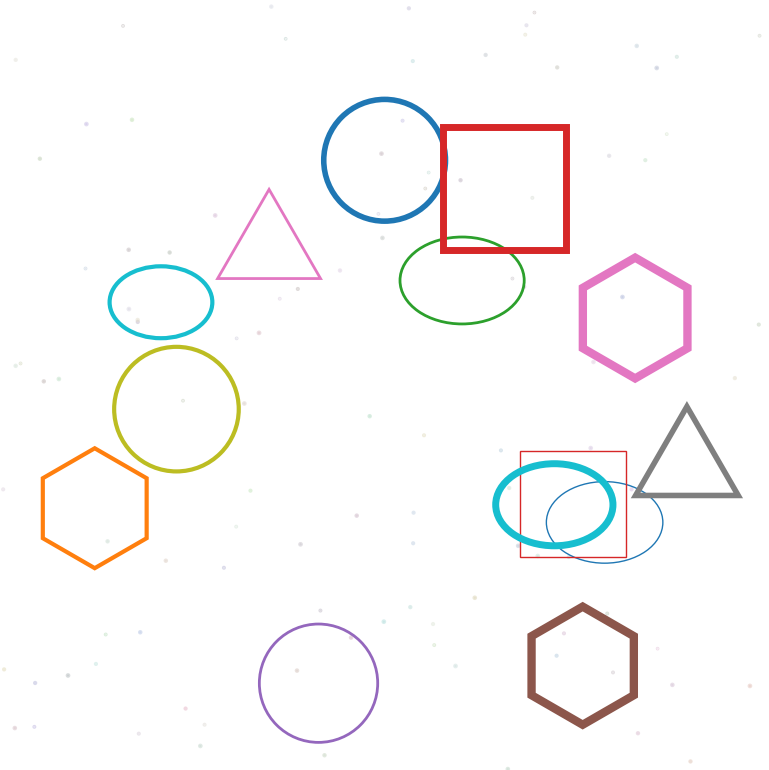[{"shape": "oval", "thickness": 0.5, "radius": 0.38, "center": [0.785, 0.322]}, {"shape": "circle", "thickness": 2, "radius": 0.4, "center": [0.5, 0.792]}, {"shape": "hexagon", "thickness": 1.5, "radius": 0.39, "center": [0.123, 0.34]}, {"shape": "oval", "thickness": 1, "radius": 0.4, "center": [0.6, 0.636]}, {"shape": "square", "thickness": 0.5, "radius": 0.35, "center": [0.744, 0.345]}, {"shape": "square", "thickness": 2.5, "radius": 0.4, "center": [0.655, 0.756]}, {"shape": "circle", "thickness": 1, "radius": 0.38, "center": [0.414, 0.113]}, {"shape": "hexagon", "thickness": 3, "radius": 0.38, "center": [0.757, 0.135]}, {"shape": "hexagon", "thickness": 3, "radius": 0.39, "center": [0.825, 0.587]}, {"shape": "triangle", "thickness": 1, "radius": 0.39, "center": [0.349, 0.677]}, {"shape": "triangle", "thickness": 2, "radius": 0.38, "center": [0.892, 0.395]}, {"shape": "circle", "thickness": 1.5, "radius": 0.4, "center": [0.229, 0.469]}, {"shape": "oval", "thickness": 2.5, "radius": 0.38, "center": [0.72, 0.344]}, {"shape": "oval", "thickness": 1.5, "radius": 0.33, "center": [0.209, 0.607]}]